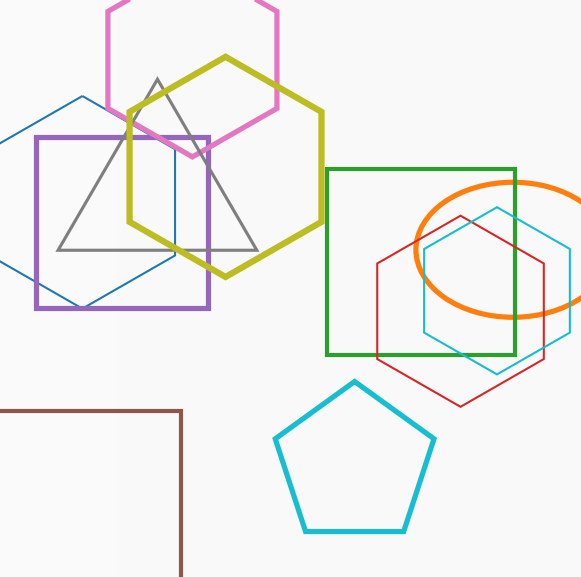[{"shape": "hexagon", "thickness": 1, "radius": 0.92, "center": [0.142, 0.649]}, {"shape": "oval", "thickness": 2.5, "radius": 0.83, "center": [0.883, 0.567]}, {"shape": "square", "thickness": 2, "radius": 0.81, "center": [0.724, 0.545]}, {"shape": "hexagon", "thickness": 1, "radius": 0.83, "center": [0.792, 0.46]}, {"shape": "square", "thickness": 2.5, "radius": 0.74, "center": [0.21, 0.613]}, {"shape": "square", "thickness": 2, "radius": 0.84, "center": [0.144, 0.12]}, {"shape": "hexagon", "thickness": 2.5, "radius": 0.84, "center": [0.331, 0.895]}, {"shape": "triangle", "thickness": 1.5, "radius": 0.99, "center": [0.271, 0.665]}, {"shape": "hexagon", "thickness": 3, "radius": 0.95, "center": [0.388, 0.71]}, {"shape": "pentagon", "thickness": 2.5, "radius": 0.72, "center": [0.61, 0.195]}, {"shape": "hexagon", "thickness": 1, "radius": 0.72, "center": [0.855, 0.496]}]